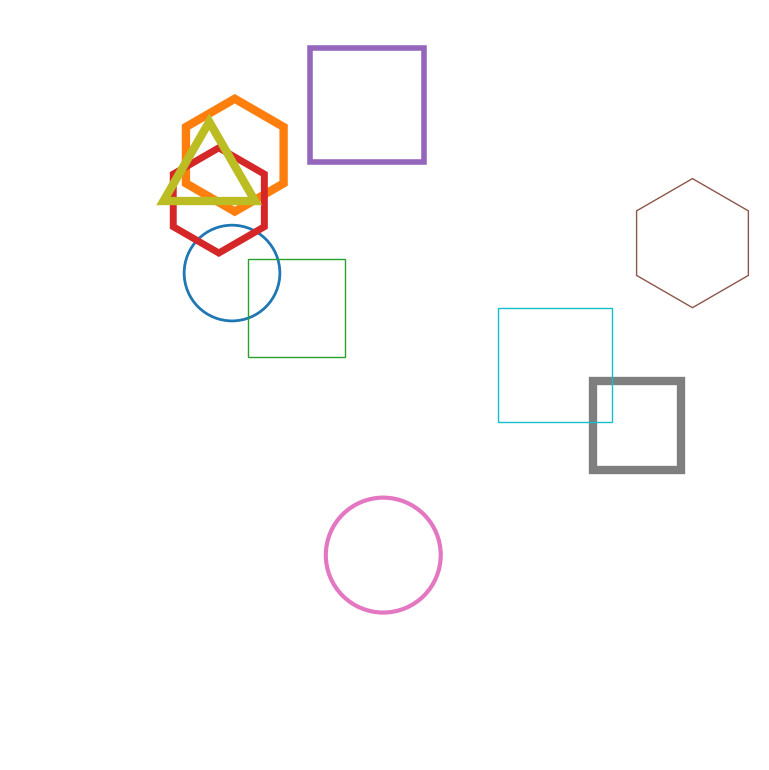[{"shape": "circle", "thickness": 1, "radius": 0.31, "center": [0.301, 0.645]}, {"shape": "hexagon", "thickness": 3, "radius": 0.37, "center": [0.305, 0.799]}, {"shape": "square", "thickness": 0.5, "radius": 0.32, "center": [0.385, 0.6]}, {"shape": "hexagon", "thickness": 2.5, "radius": 0.34, "center": [0.284, 0.74]}, {"shape": "square", "thickness": 2, "radius": 0.37, "center": [0.477, 0.863]}, {"shape": "hexagon", "thickness": 0.5, "radius": 0.42, "center": [0.899, 0.684]}, {"shape": "circle", "thickness": 1.5, "radius": 0.37, "center": [0.498, 0.279]}, {"shape": "square", "thickness": 3, "radius": 0.29, "center": [0.828, 0.447]}, {"shape": "triangle", "thickness": 3, "radius": 0.34, "center": [0.272, 0.773]}, {"shape": "square", "thickness": 0.5, "radius": 0.37, "center": [0.721, 0.526]}]